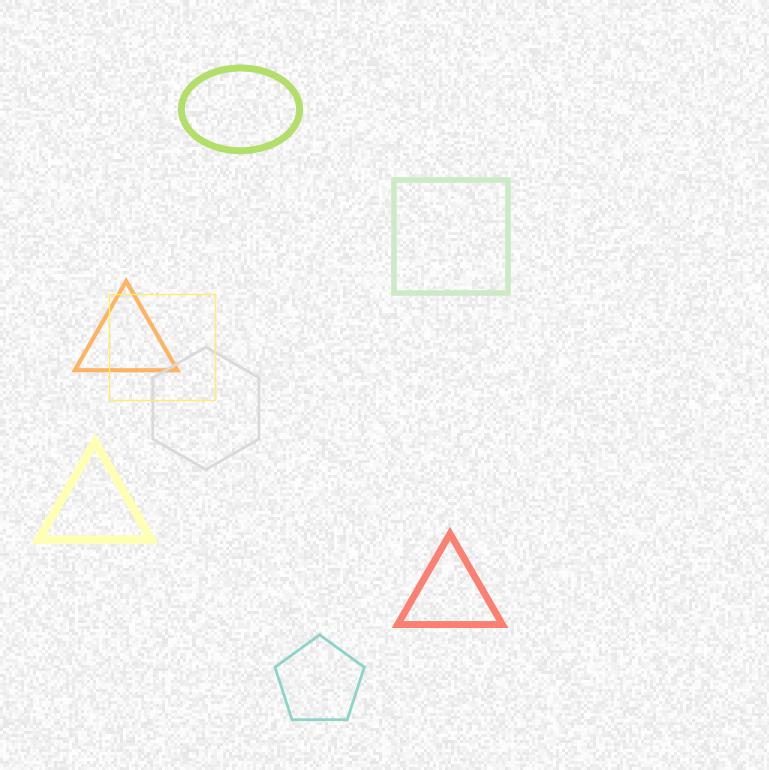[{"shape": "pentagon", "thickness": 1, "radius": 0.3, "center": [0.415, 0.115]}, {"shape": "triangle", "thickness": 3, "radius": 0.42, "center": [0.123, 0.342]}, {"shape": "triangle", "thickness": 2.5, "radius": 0.39, "center": [0.584, 0.228]}, {"shape": "triangle", "thickness": 1.5, "radius": 0.39, "center": [0.164, 0.558]}, {"shape": "oval", "thickness": 2.5, "radius": 0.38, "center": [0.312, 0.858]}, {"shape": "hexagon", "thickness": 1, "radius": 0.4, "center": [0.267, 0.47]}, {"shape": "square", "thickness": 2, "radius": 0.37, "center": [0.586, 0.693]}, {"shape": "square", "thickness": 0.5, "radius": 0.34, "center": [0.211, 0.549]}]